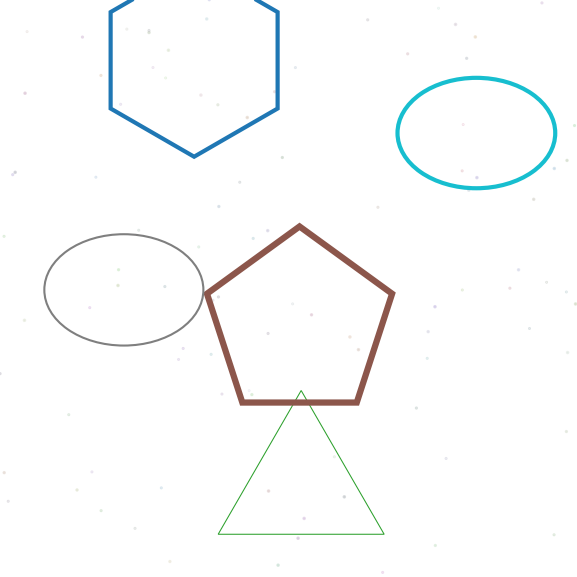[{"shape": "hexagon", "thickness": 2, "radius": 0.83, "center": [0.336, 0.895]}, {"shape": "triangle", "thickness": 0.5, "radius": 0.83, "center": [0.522, 0.157]}, {"shape": "pentagon", "thickness": 3, "radius": 0.84, "center": [0.519, 0.438]}, {"shape": "oval", "thickness": 1, "radius": 0.69, "center": [0.214, 0.497]}, {"shape": "oval", "thickness": 2, "radius": 0.68, "center": [0.825, 0.769]}]